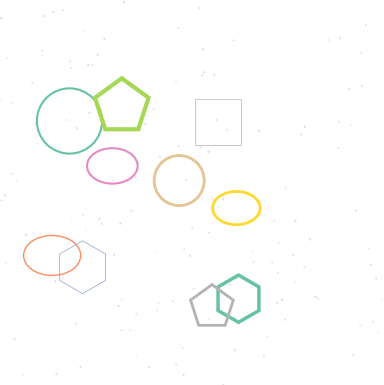[{"shape": "hexagon", "thickness": 2.5, "radius": 0.31, "center": [0.619, 0.224]}, {"shape": "circle", "thickness": 1.5, "radius": 0.42, "center": [0.181, 0.686]}, {"shape": "oval", "thickness": 1, "radius": 0.37, "center": [0.135, 0.336]}, {"shape": "hexagon", "thickness": 0.5, "radius": 0.34, "center": [0.215, 0.306]}, {"shape": "oval", "thickness": 1.5, "radius": 0.33, "center": [0.292, 0.569]}, {"shape": "pentagon", "thickness": 3, "radius": 0.37, "center": [0.316, 0.723]}, {"shape": "oval", "thickness": 2, "radius": 0.31, "center": [0.614, 0.46]}, {"shape": "circle", "thickness": 2, "radius": 0.33, "center": [0.465, 0.531]}, {"shape": "pentagon", "thickness": 2, "radius": 0.29, "center": [0.55, 0.202]}, {"shape": "square", "thickness": 0.5, "radius": 0.3, "center": [0.567, 0.684]}]